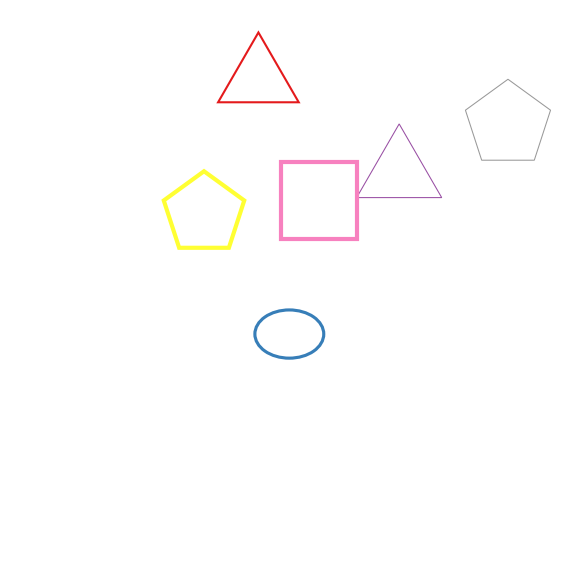[{"shape": "triangle", "thickness": 1, "radius": 0.4, "center": [0.447, 0.862]}, {"shape": "oval", "thickness": 1.5, "radius": 0.3, "center": [0.501, 0.421]}, {"shape": "triangle", "thickness": 0.5, "radius": 0.43, "center": [0.691, 0.699]}, {"shape": "pentagon", "thickness": 2, "radius": 0.37, "center": [0.353, 0.629]}, {"shape": "square", "thickness": 2, "radius": 0.33, "center": [0.553, 0.652]}, {"shape": "pentagon", "thickness": 0.5, "radius": 0.39, "center": [0.88, 0.784]}]